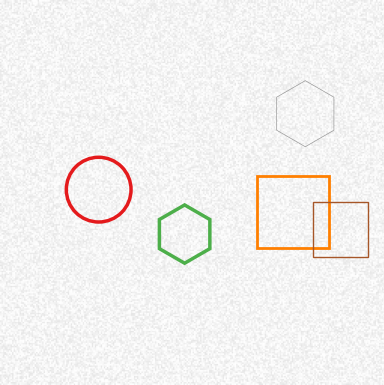[{"shape": "circle", "thickness": 2.5, "radius": 0.42, "center": [0.256, 0.507]}, {"shape": "hexagon", "thickness": 2.5, "radius": 0.38, "center": [0.48, 0.392]}, {"shape": "square", "thickness": 2, "radius": 0.47, "center": [0.762, 0.449]}, {"shape": "square", "thickness": 1, "radius": 0.35, "center": [0.885, 0.404]}, {"shape": "hexagon", "thickness": 0.5, "radius": 0.43, "center": [0.793, 0.705]}]